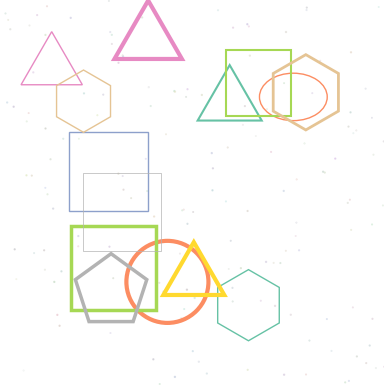[{"shape": "triangle", "thickness": 1.5, "radius": 0.48, "center": [0.597, 0.735]}, {"shape": "hexagon", "thickness": 1, "radius": 0.46, "center": [0.645, 0.207]}, {"shape": "circle", "thickness": 3, "radius": 0.53, "center": [0.435, 0.268]}, {"shape": "oval", "thickness": 1, "radius": 0.44, "center": [0.762, 0.748]}, {"shape": "square", "thickness": 1, "radius": 0.52, "center": [0.282, 0.555]}, {"shape": "triangle", "thickness": 1, "radius": 0.46, "center": [0.134, 0.826]}, {"shape": "triangle", "thickness": 3, "radius": 0.51, "center": [0.385, 0.897]}, {"shape": "square", "thickness": 2.5, "radius": 0.55, "center": [0.295, 0.304]}, {"shape": "square", "thickness": 1.5, "radius": 0.43, "center": [0.672, 0.785]}, {"shape": "triangle", "thickness": 3, "radius": 0.46, "center": [0.503, 0.28]}, {"shape": "hexagon", "thickness": 2, "radius": 0.49, "center": [0.794, 0.76]}, {"shape": "hexagon", "thickness": 1, "radius": 0.4, "center": [0.217, 0.737]}, {"shape": "square", "thickness": 0.5, "radius": 0.5, "center": [0.317, 0.449]}, {"shape": "pentagon", "thickness": 2.5, "radius": 0.49, "center": [0.289, 0.244]}]